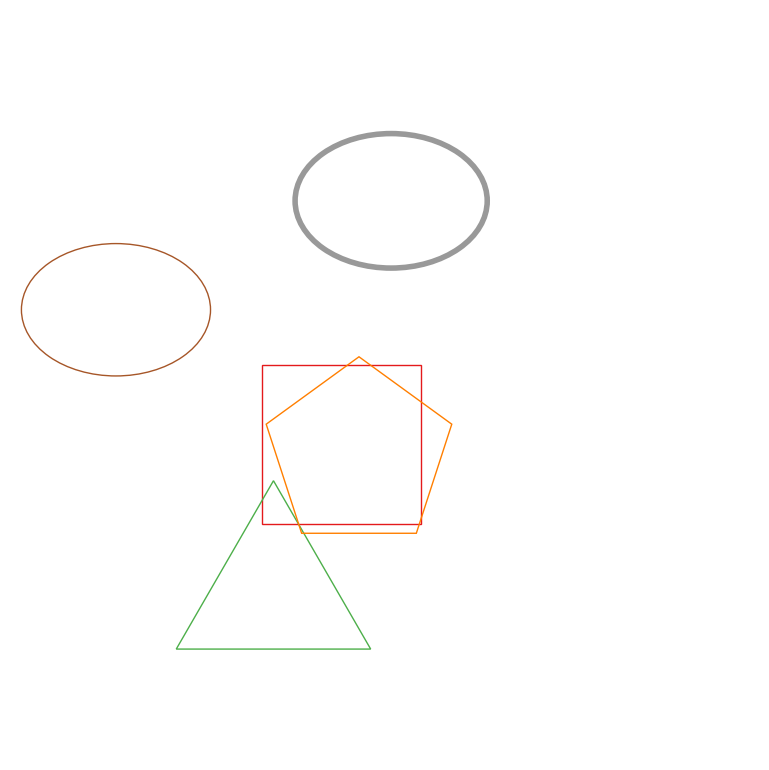[{"shape": "square", "thickness": 0.5, "radius": 0.52, "center": [0.444, 0.423]}, {"shape": "triangle", "thickness": 0.5, "radius": 0.73, "center": [0.355, 0.23]}, {"shape": "pentagon", "thickness": 0.5, "radius": 0.63, "center": [0.466, 0.41]}, {"shape": "oval", "thickness": 0.5, "radius": 0.61, "center": [0.151, 0.598]}, {"shape": "oval", "thickness": 2, "radius": 0.62, "center": [0.508, 0.739]}]